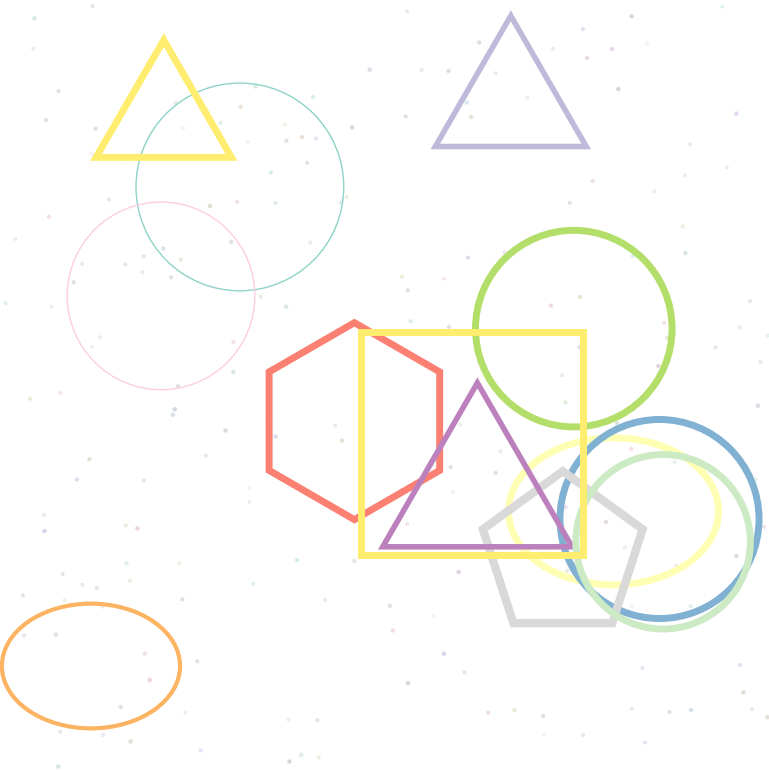[{"shape": "circle", "thickness": 0.5, "radius": 0.67, "center": [0.312, 0.757]}, {"shape": "oval", "thickness": 2.5, "radius": 0.68, "center": [0.797, 0.336]}, {"shape": "triangle", "thickness": 2, "radius": 0.57, "center": [0.663, 0.866]}, {"shape": "hexagon", "thickness": 2.5, "radius": 0.64, "center": [0.46, 0.453]}, {"shape": "circle", "thickness": 2.5, "radius": 0.65, "center": [0.857, 0.326]}, {"shape": "oval", "thickness": 1.5, "radius": 0.58, "center": [0.118, 0.135]}, {"shape": "circle", "thickness": 2.5, "radius": 0.64, "center": [0.745, 0.573]}, {"shape": "circle", "thickness": 0.5, "radius": 0.61, "center": [0.209, 0.616]}, {"shape": "pentagon", "thickness": 3, "radius": 0.55, "center": [0.731, 0.279]}, {"shape": "triangle", "thickness": 2, "radius": 0.71, "center": [0.62, 0.361]}, {"shape": "circle", "thickness": 2.5, "radius": 0.57, "center": [0.861, 0.296]}, {"shape": "triangle", "thickness": 2.5, "radius": 0.51, "center": [0.213, 0.846]}, {"shape": "square", "thickness": 2.5, "radius": 0.72, "center": [0.613, 0.424]}]